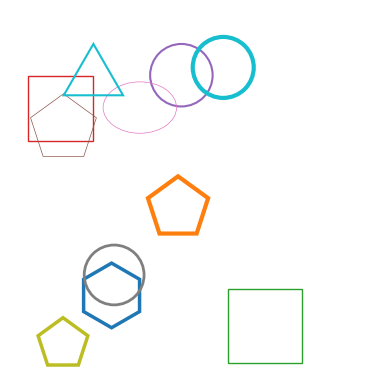[{"shape": "hexagon", "thickness": 2.5, "radius": 0.42, "center": [0.29, 0.233]}, {"shape": "pentagon", "thickness": 3, "radius": 0.41, "center": [0.462, 0.46]}, {"shape": "square", "thickness": 1, "radius": 0.48, "center": [0.688, 0.154]}, {"shape": "square", "thickness": 1, "radius": 0.43, "center": [0.158, 0.718]}, {"shape": "circle", "thickness": 1.5, "radius": 0.41, "center": [0.471, 0.805]}, {"shape": "pentagon", "thickness": 0.5, "radius": 0.45, "center": [0.165, 0.666]}, {"shape": "oval", "thickness": 0.5, "radius": 0.48, "center": [0.363, 0.721]}, {"shape": "circle", "thickness": 2, "radius": 0.39, "center": [0.296, 0.286]}, {"shape": "pentagon", "thickness": 2.5, "radius": 0.34, "center": [0.164, 0.107]}, {"shape": "circle", "thickness": 3, "radius": 0.4, "center": [0.58, 0.825]}, {"shape": "triangle", "thickness": 1.5, "radius": 0.44, "center": [0.243, 0.797]}]